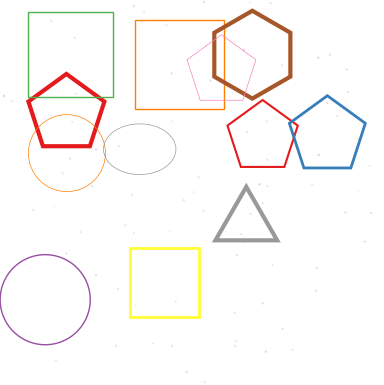[{"shape": "pentagon", "thickness": 3, "radius": 0.52, "center": [0.172, 0.704]}, {"shape": "pentagon", "thickness": 1.5, "radius": 0.48, "center": [0.682, 0.644]}, {"shape": "pentagon", "thickness": 2, "radius": 0.52, "center": [0.85, 0.648]}, {"shape": "square", "thickness": 1, "radius": 0.55, "center": [0.183, 0.859]}, {"shape": "circle", "thickness": 1, "radius": 0.58, "center": [0.117, 0.222]}, {"shape": "square", "thickness": 1, "radius": 0.58, "center": [0.467, 0.833]}, {"shape": "circle", "thickness": 0.5, "radius": 0.5, "center": [0.174, 0.602]}, {"shape": "square", "thickness": 2, "radius": 0.45, "center": [0.427, 0.267]}, {"shape": "hexagon", "thickness": 3, "radius": 0.57, "center": [0.655, 0.858]}, {"shape": "pentagon", "thickness": 0.5, "radius": 0.47, "center": [0.575, 0.816]}, {"shape": "triangle", "thickness": 3, "radius": 0.46, "center": [0.64, 0.422]}, {"shape": "oval", "thickness": 0.5, "radius": 0.47, "center": [0.363, 0.612]}]